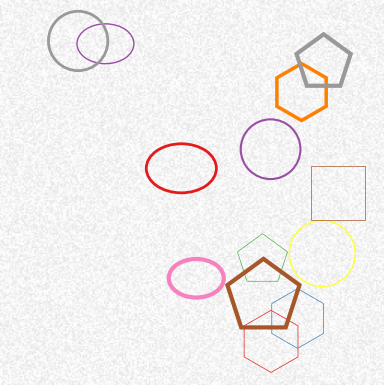[{"shape": "oval", "thickness": 2, "radius": 0.46, "center": [0.471, 0.563]}, {"shape": "hexagon", "thickness": 0.5, "radius": 0.4, "center": [0.704, 0.113]}, {"shape": "hexagon", "thickness": 0.5, "radius": 0.39, "center": [0.773, 0.173]}, {"shape": "pentagon", "thickness": 0.5, "radius": 0.34, "center": [0.682, 0.325]}, {"shape": "circle", "thickness": 1.5, "radius": 0.39, "center": [0.703, 0.612]}, {"shape": "oval", "thickness": 1, "radius": 0.37, "center": [0.274, 0.886]}, {"shape": "hexagon", "thickness": 2.5, "radius": 0.37, "center": [0.783, 0.761]}, {"shape": "circle", "thickness": 1, "radius": 0.43, "center": [0.837, 0.342]}, {"shape": "pentagon", "thickness": 3, "radius": 0.49, "center": [0.684, 0.229]}, {"shape": "square", "thickness": 0.5, "radius": 0.35, "center": [0.879, 0.498]}, {"shape": "oval", "thickness": 3, "radius": 0.36, "center": [0.51, 0.277]}, {"shape": "pentagon", "thickness": 3, "radius": 0.37, "center": [0.841, 0.837]}, {"shape": "circle", "thickness": 2, "radius": 0.39, "center": [0.203, 0.894]}]